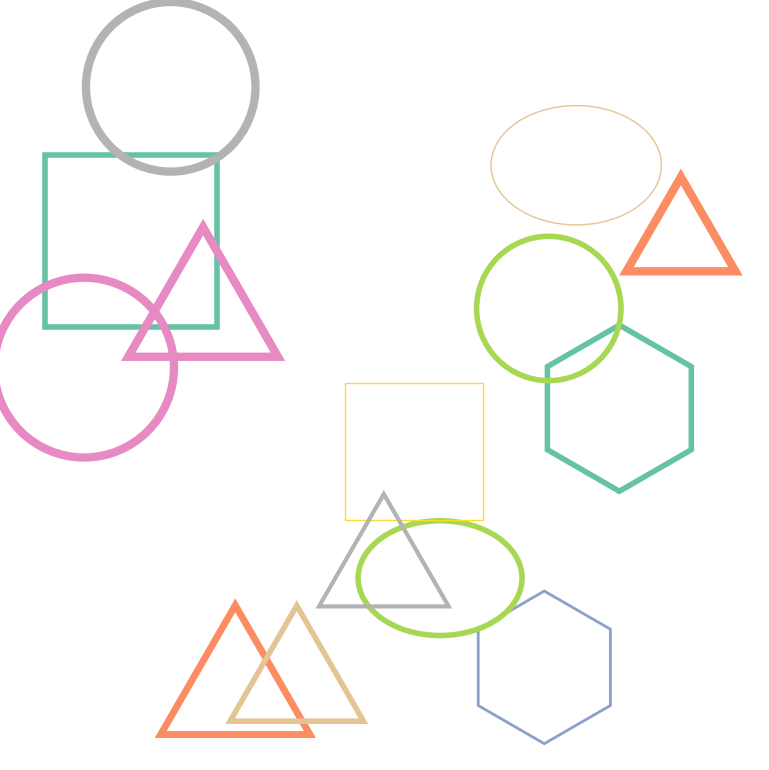[{"shape": "square", "thickness": 2, "radius": 0.56, "center": [0.17, 0.687]}, {"shape": "hexagon", "thickness": 2, "radius": 0.54, "center": [0.804, 0.47]}, {"shape": "triangle", "thickness": 3, "radius": 0.41, "center": [0.884, 0.689]}, {"shape": "triangle", "thickness": 2.5, "radius": 0.56, "center": [0.306, 0.102]}, {"shape": "hexagon", "thickness": 1, "radius": 0.5, "center": [0.707, 0.133]}, {"shape": "triangle", "thickness": 3, "radius": 0.56, "center": [0.264, 0.593]}, {"shape": "circle", "thickness": 3, "radius": 0.58, "center": [0.109, 0.523]}, {"shape": "circle", "thickness": 2, "radius": 0.47, "center": [0.713, 0.599]}, {"shape": "oval", "thickness": 2, "radius": 0.53, "center": [0.572, 0.249]}, {"shape": "square", "thickness": 0.5, "radius": 0.45, "center": [0.538, 0.414]}, {"shape": "oval", "thickness": 0.5, "radius": 0.55, "center": [0.748, 0.785]}, {"shape": "triangle", "thickness": 2, "radius": 0.5, "center": [0.385, 0.113]}, {"shape": "triangle", "thickness": 1.5, "radius": 0.49, "center": [0.498, 0.261]}, {"shape": "circle", "thickness": 3, "radius": 0.55, "center": [0.222, 0.887]}]